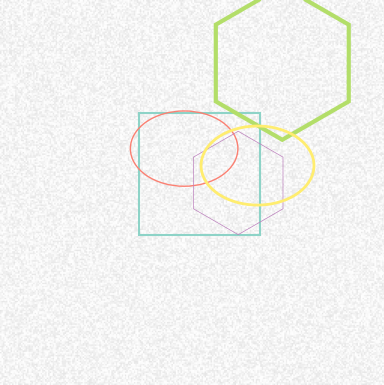[{"shape": "square", "thickness": 1.5, "radius": 0.79, "center": [0.519, 0.548]}, {"shape": "oval", "thickness": 1, "radius": 0.7, "center": [0.478, 0.614]}, {"shape": "hexagon", "thickness": 3, "radius": 1.0, "center": [0.733, 0.836]}, {"shape": "hexagon", "thickness": 0.5, "radius": 0.67, "center": [0.619, 0.525]}, {"shape": "oval", "thickness": 2, "radius": 0.73, "center": [0.669, 0.57]}]